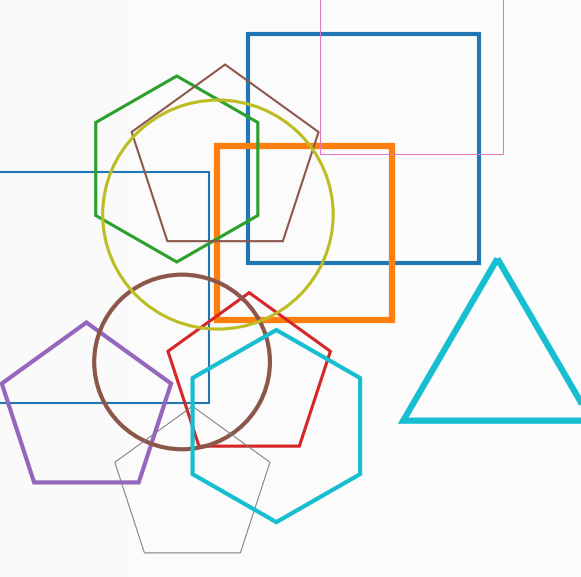[{"shape": "square", "thickness": 2, "radius": 0.99, "center": [0.626, 0.742]}, {"shape": "square", "thickness": 1, "radius": 1.0, "center": [0.16, 0.501]}, {"shape": "square", "thickness": 3, "radius": 0.75, "center": [0.524, 0.595]}, {"shape": "hexagon", "thickness": 1.5, "radius": 0.8, "center": [0.304, 0.707]}, {"shape": "pentagon", "thickness": 1.5, "radius": 0.73, "center": [0.429, 0.345]}, {"shape": "pentagon", "thickness": 2, "radius": 0.77, "center": [0.149, 0.288]}, {"shape": "pentagon", "thickness": 1, "radius": 0.85, "center": [0.387, 0.718]}, {"shape": "circle", "thickness": 2, "radius": 0.76, "center": [0.313, 0.372]}, {"shape": "square", "thickness": 0.5, "radius": 0.79, "center": [0.708, 0.889]}, {"shape": "pentagon", "thickness": 0.5, "radius": 0.7, "center": [0.331, 0.155]}, {"shape": "circle", "thickness": 1.5, "radius": 0.99, "center": [0.375, 0.628]}, {"shape": "triangle", "thickness": 3, "radius": 0.94, "center": [0.856, 0.364]}, {"shape": "hexagon", "thickness": 2, "radius": 0.83, "center": [0.475, 0.261]}]